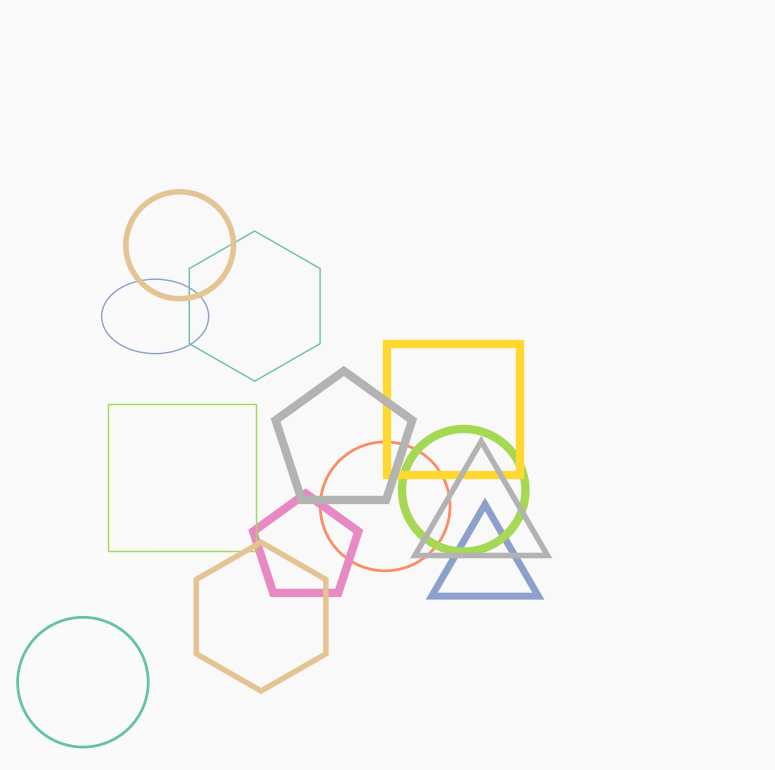[{"shape": "hexagon", "thickness": 0.5, "radius": 0.49, "center": [0.329, 0.602]}, {"shape": "circle", "thickness": 1, "radius": 0.42, "center": [0.107, 0.114]}, {"shape": "circle", "thickness": 1, "radius": 0.42, "center": [0.497, 0.342]}, {"shape": "oval", "thickness": 0.5, "radius": 0.35, "center": [0.2, 0.589]}, {"shape": "triangle", "thickness": 2.5, "radius": 0.4, "center": [0.626, 0.266]}, {"shape": "pentagon", "thickness": 3, "radius": 0.36, "center": [0.395, 0.288]}, {"shape": "square", "thickness": 0.5, "radius": 0.48, "center": [0.235, 0.38]}, {"shape": "circle", "thickness": 3, "radius": 0.4, "center": [0.598, 0.363]}, {"shape": "square", "thickness": 3, "radius": 0.43, "center": [0.585, 0.468]}, {"shape": "circle", "thickness": 2, "radius": 0.35, "center": [0.232, 0.681]}, {"shape": "hexagon", "thickness": 2, "radius": 0.48, "center": [0.337, 0.199]}, {"shape": "triangle", "thickness": 2, "radius": 0.49, "center": [0.621, 0.328]}, {"shape": "pentagon", "thickness": 3, "radius": 0.46, "center": [0.444, 0.426]}]